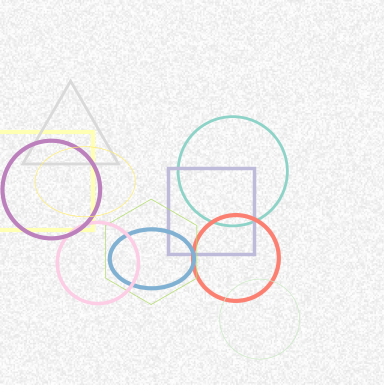[{"shape": "circle", "thickness": 2, "radius": 0.71, "center": [0.605, 0.555]}, {"shape": "square", "thickness": 3, "radius": 0.64, "center": [0.113, 0.529]}, {"shape": "square", "thickness": 2.5, "radius": 0.56, "center": [0.549, 0.452]}, {"shape": "circle", "thickness": 3, "radius": 0.56, "center": [0.613, 0.33]}, {"shape": "oval", "thickness": 3, "radius": 0.55, "center": [0.394, 0.328]}, {"shape": "hexagon", "thickness": 0.5, "radius": 0.68, "center": [0.393, 0.346]}, {"shape": "circle", "thickness": 2.5, "radius": 0.53, "center": [0.254, 0.317]}, {"shape": "triangle", "thickness": 2, "radius": 0.72, "center": [0.183, 0.646]}, {"shape": "circle", "thickness": 3, "radius": 0.63, "center": [0.133, 0.508]}, {"shape": "circle", "thickness": 0.5, "radius": 0.52, "center": [0.674, 0.171]}, {"shape": "oval", "thickness": 0.5, "radius": 0.65, "center": [0.221, 0.528]}]